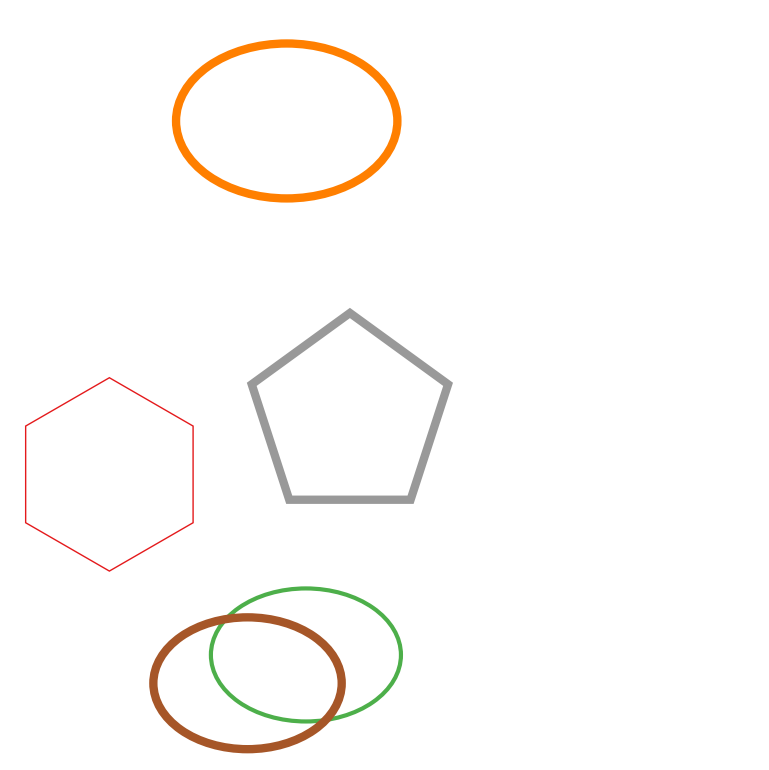[{"shape": "hexagon", "thickness": 0.5, "radius": 0.63, "center": [0.142, 0.384]}, {"shape": "oval", "thickness": 1.5, "radius": 0.62, "center": [0.397, 0.149]}, {"shape": "oval", "thickness": 3, "radius": 0.72, "center": [0.372, 0.843]}, {"shape": "oval", "thickness": 3, "radius": 0.61, "center": [0.321, 0.113]}, {"shape": "pentagon", "thickness": 3, "radius": 0.67, "center": [0.454, 0.459]}]